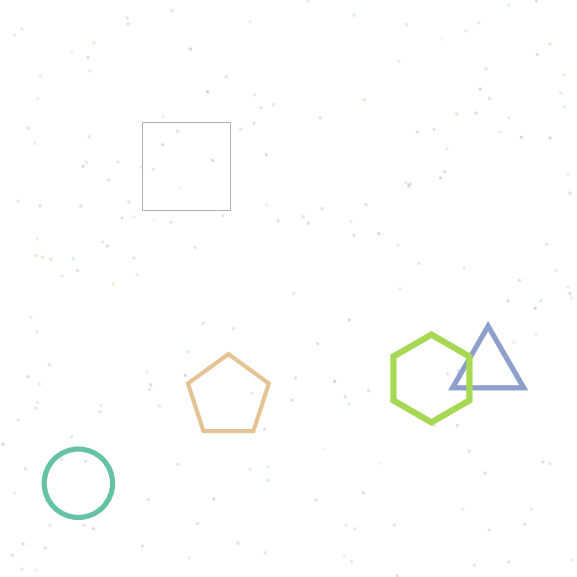[{"shape": "circle", "thickness": 2.5, "radius": 0.3, "center": [0.136, 0.162]}, {"shape": "triangle", "thickness": 2.5, "radius": 0.36, "center": [0.845, 0.363]}, {"shape": "hexagon", "thickness": 3, "radius": 0.38, "center": [0.747, 0.344]}, {"shape": "pentagon", "thickness": 2, "radius": 0.37, "center": [0.396, 0.312]}, {"shape": "square", "thickness": 0.5, "radius": 0.38, "center": [0.322, 0.712]}]